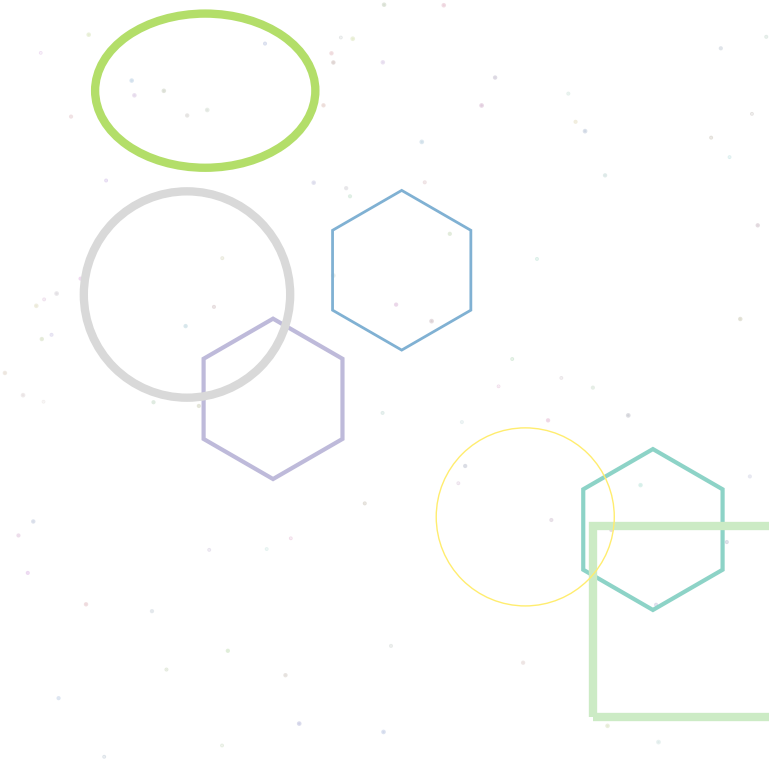[{"shape": "hexagon", "thickness": 1.5, "radius": 0.52, "center": [0.848, 0.312]}, {"shape": "hexagon", "thickness": 1.5, "radius": 0.52, "center": [0.355, 0.482]}, {"shape": "hexagon", "thickness": 1, "radius": 0.52, "center": [0.522, 0.649]}, {"shape": "oval", "thickness": 3, "radius": 0.72, "center": [0.267, 0.882]}, {"shape": "circle", "thickness": 3, "radius": 0.67, "center": [0.243, 0.618]}, {"shape": "square", "thickness": 3, "radius": 0.62, "center": [0.894, 0.193]}, {"shape": "circle", "thickness": 0.5, "radius": 0.58, "center": [0.682, 0.329]}]